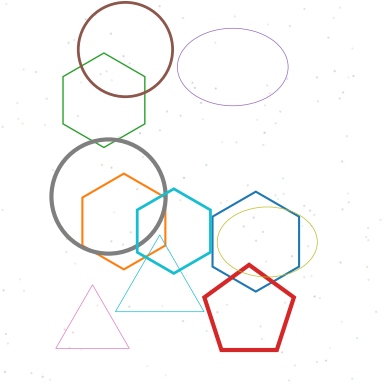[{"shape": "hexagon", "thickness": 1.5, "radius": 0.65, "center": [0.664, 0.372]}, {"shape": "hexagon", "thickness": 1.5, "radius": 0.62, "center": [0.322, 0.425]}, {"shape": "hexagon", "thickness": 1, "radius": 0.61, "center": [0.27, 0.74]}, {"shape": "pentagon", "thickness": 3, "radius": 0.61, "center": [0.647, 0.19]}, {"shape": "oval", "thickness": 0.5, "radius": 0.72, "center": [0.605, 0.826]}, {"shape": "circle", "thickness": 2, "radius": 0.61, "center": [0.326, 0.871]}, {"shape": "triangle", "thickness": 0.5, "radius": 0.55, "center": [0.24, 0.15]}, {"shape": "circle", "thickness": 3, "radius": 0.74, "center": [0.282, 0.49]}, {"shape": "oval", "thickness": 0.5, "radius": 0.65, "center": [0.694, 0.371]}, {"shape": "hexagon", "thickness": 2, "radius": 0.55, "center": [0.451, 0.4]}, {"shape": "triangle", "thickness": 0.5, "radius": 0.66, "center": [0.415, 0.257]}]